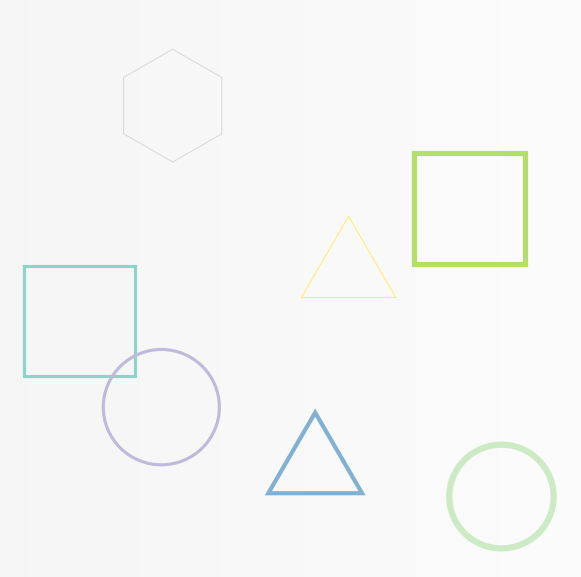[{"shape": "square", "thickness": 1.5, "radius": 0.48, "center": [0.137, 0.444]}, {"shape": "circle", "thickness": 1.5, "radius": 0.5, "center": [0.278, 0.294]}, {"shape": "triangle", "thickness": 2, "radius": 0.47, "center": [0.542, 0.192]}, {"shape": "square", "thickness": 2.5, "radius": 0.48, "center": [0.807, 0.638]}, {"shape": "hexagon", "thickness": 0.5, "radius": 0.49, "center": [0.297, 0.816]}, {"shape": "circle", "thickness": 3, "radius": 0.45, "center": [0.863, 0.139]}, {"shape": "triangle", "thickness": 0.5, "radius": 0.47, "center": [0.6, 0.531]}]